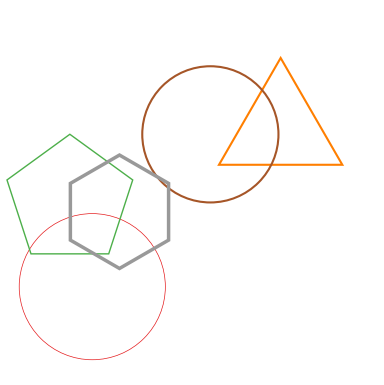[{"shape": "circle", "thickness": 0.5, "radius": 0.95, "center": [0.24, 0.255]}, {"shape": "pentagon", "thickness": 1, "radius": 0.86, "center": [0.181, 0.48]}, {"shape": "triangle", "thickness": 1.5, "radius": 0.92, "center": [0.729, 0.664]}, {"shape": "circle", "thickness": 1.5, "radius": 0.88, "center": [0.546, 0.651]}, {"shape": "hexagon", "thickness": 2.5, "radius": 0.74, "center": [0.31, 0.45]}]